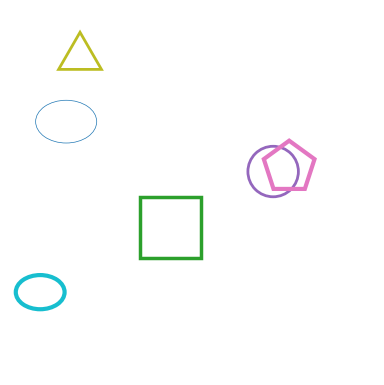[{"shape": "oval", "thickness": 0.5, "radius": 0.4, "center": [0.172, 0.684]}, {"shape": "square", "thickness": 2.5, "radius": 0.4, "center": [0.443, 0.409]}, {"shape": "circle", "thickness": 2, "radius": 0.33, "center": [0.709, 0.554]}, {"shape": "pentagon", "thickness": 3, "radius": 0.35, "center": [0.751, 0.565]}, {"shape": "triangle", "thickness": 2, "radius": 0.32, "center": [0.208, 0.852]}, {"shape": "oval", "thickness": 3, "radius": 0.32, "center": [0.104, 0.241]}]